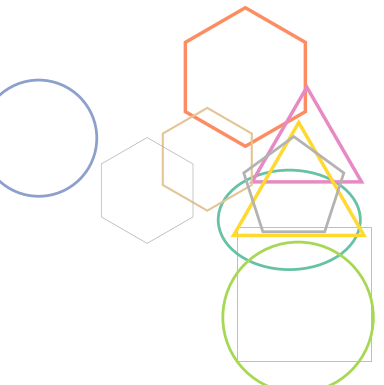[{"shape": "oval", "thickness": 2, "radius": 0.92, "center": [0.751, 0.429]}, {"shape": "square", "thickness": 0.5, "radius": 0.87, "center": [0.79, 0.237]}, {"shape": "hexagon", "thickness": 2.5, "radius": 0.9, "center": [0.637, 0.8]}, {"shape": "circle", "thickness": 2, "radius": 0.75, "center": [0.1, 0.641]}, {"shape": "triangle", "thickness": 2.5, "radius": 0.82, "center": [0.797, 0.61]}, {"shape": "circle", "thickness": 2, "radius": 0.98, "center": [0.774, 0.176]}, {"shape": "triangle", "thickness": 2.5, "radius": 0.98, "center": [0.776, 0.486]}, {"shape": "hexagon", "thickness": 1.5, "radius": 0.67, "center": [0.538, 0.586]}, {"shape": "pentagon", "thickness": 2, "radius": 0.68, "center": [0.763, 0.509]}, {"shape": "hexagon", "thickness": 0.5, "radius": 0.69, "center": [0.382, 0.505]}]